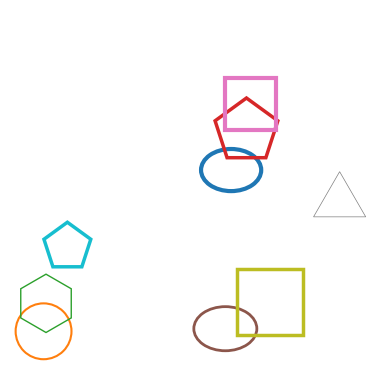[{"shape": "oval", "thickness": 3, "radius": 0.39, "center": [0.6, 0.558]}, {"shape": "circle", "thickness": 1.5, "radius": 0.36, "center": [0.113, 0.139]}, {"shape": "hexagon", "thickness": 1, "radius": 0.38, "center": [0.119, 0.212]}, {"shape": "pentagon", "thickness": 2.5, "radius": 0.43, "center": [0.64, 0.66]}, {"shape": "oval", "thickness": 2, "radius": 0.41, "center": [0.585, 0.146]}, {"shape": "square", "thickness": 3, "radius": 0.34, "center": [0.651, 0.73]}, {"shape": "triangle", "thickness": 0.5, "radius": 0.39, "center": [0.882, 0.476]}, {"shape": "square", "thickness": 2.5, "radius": 0.43, "center": [0.701, 0.216]}, {"shape": "pentagon", "thickness": 2.5, "radius": 0.32, "center": [0.175, 0.359]}]